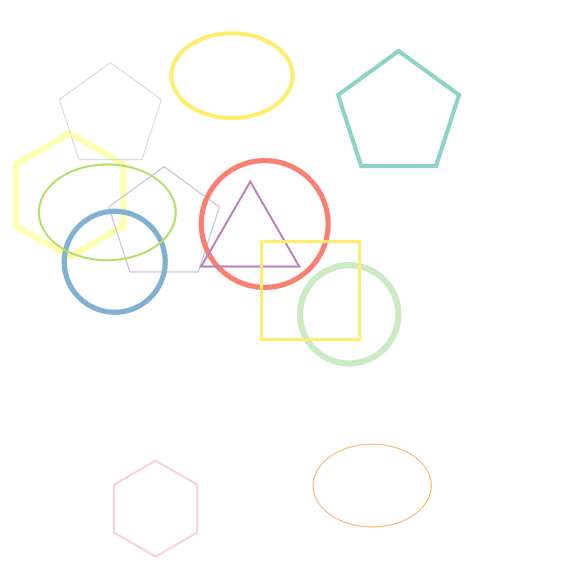[{"shape": "pentagon", "thickness": 2, "radius": 0.55, "center": [0.69, 0.801]}, {"shape": "hexagon", "thickness": 3, "radius": 0.54, "center": [0.121, 0.661]}, {"shape": "pentagon", "thickness": 0.5, "radius": 0.5, "center": [0.284, 0.61]}, {"shape": "circle", "thickness": 2.5, "radius": 0.55, "center": [0.458, 0.611]}, {"shape": "circle", "thickness": 2.5, "radius": 0.44, "center": [0.199, 0.546]}, {"shape": "oval", "thickness": 0.5, "radius": 0.51, "center": [0.644, 0.158]}, {"shape": "oval", "thickness": 1, "radius": 0.59, "center": [0.186, 0.631]}, {"shape": "hexagon", "thickness": 1, "radius": 0.42, "center": [0.269, 0.118]}, {"shape": "pentagon", "thickness": 0.5, "radius": 0.46, "center": [0.191, 0.798]}, {"shape": "triangle", "thickness": 1, "radius": 0.49, "center": [0.433, 0.587]}, {"shape": "circle", "thickness": 3, "radius": 0.43, "center": [0.605, 0.455]}, {"shape": "square", "thickness": 1.5, "radius": 0.43, "center": [0.537, 0.497]}, {"shape": "oval", "thickness": 2, "radius": 0.52, "center": [0.402, 0.868]}]